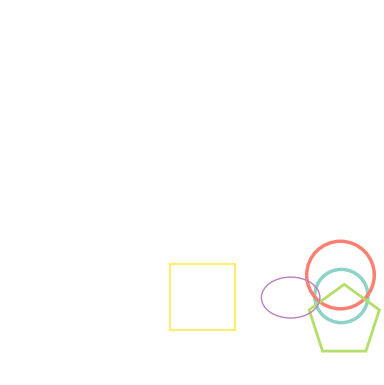[{"shape": "circle", "thickness": 2.5, "radius": 0.35, "center": [0.887, 0.231]}, {"shape": "circle", "thickness": 2.5, "radius": 0.44, "center": [0.884, 0.286]}, {"shape": "pentagon", "thickness": 2, "radius": 0.48, "center": [0.894, 0.166]}, {"shape": "oval", "thickness": 1, "radius": 0.38, "center": [0.755, 0.227]}, {"shape": "square", "thickness": 1.5, "radius": 0.42, "center": [0.527, 0.229]}]